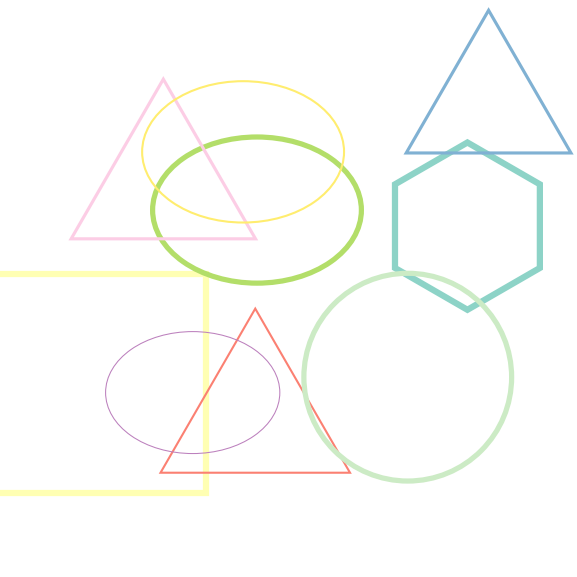[{"shape": "hexagon", "thickness": 3, "radius": 0.72, "center": [0.809, 0.608]}, {"shape": "square", "thickness": 3, "radius": 0.95, "center": [0.167, 0.335]}, {"shape": "triangle", "thickness": 1, "radius": 0.95, "center": [0.442, 0.275]}, {"shape": "triangle", "thickness": 1.5, "radius": 0.82, "center": [0.846, 0.817]}, {"shape": "oval", "thickness": 2.5, "radius": 0.9, "center": [0.445, 0.635]}, {"shape": "triangle", "thickness": 1.5, "radius": 0.92, "center": [0.283, 0.678]}, {"shape": "oval", "thickness": 0.5, "radius": 0.75, "center": [0.334, 0.319]}, {"shape": "circle", "thickness": 2.5, "radius": 0.9, "center": [0.706, 0.346]}, {"shape": "oval", "thickness": 1, "radius": 0.87, "center": [0.421, 0.736]}]